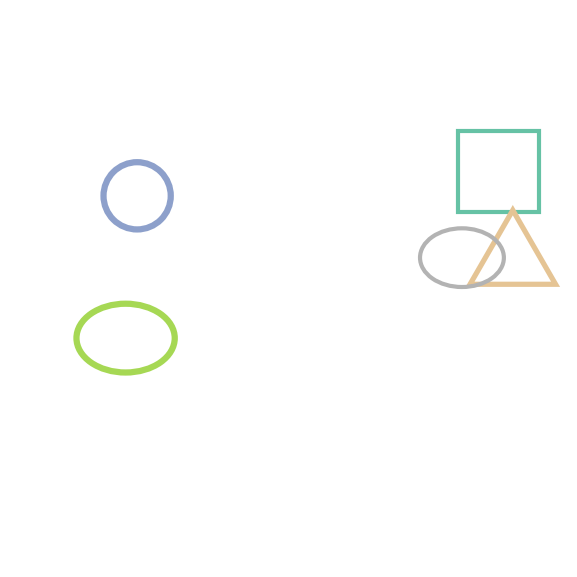[{"shape": "square", "thickness": 2, "radius": 0.35, "center": [0.863, 0.702]}, {"shape": "circle", "thickness": 3, "radius": 0.29, "center": [0.237, 0.66]}, {"shape": "oval", "thickness": 3, "radius": 0.43, "center": [0.218, 0.414]}, {"shape": "triangle", "thickness": 2.5, "radius": 0.43, "center": [0.888, 0.55]}, {"shape": "oval", "thickness": 2, "radius": 0.36, "center": [0.8, 0.553]}]